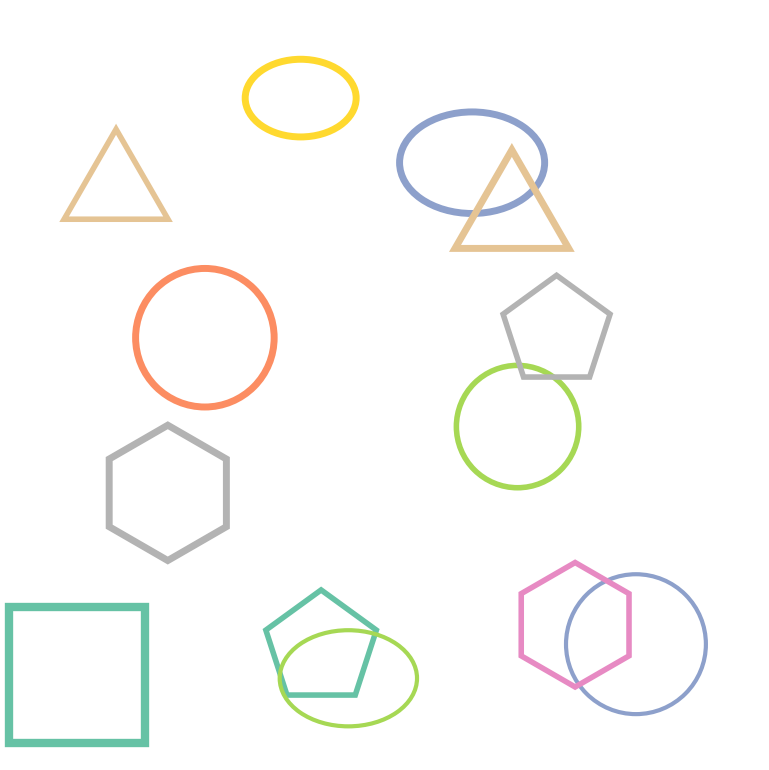[{"shape": "pentagon", "thickness": 2, "radius": 0.38, "center": [0.417, 0.158]}, {"shape": "square", "thickness": 3, "radius": 0.44, "center": [0.1, 0.123]}, {"shape": "circle", "thickness": 2.5, "radius": 0.45, "center": [0.266, 0.561]}, {"shape": "circle", "thickness": 1.5, "radius": 0.45, "center": [0.826, 0.163]}, {"shape": "oval", "thickness": 2.5, "radius": 0.47, "center": [0.613, 0.789]}, {"shape": "hexagon", "thickness": 2, "radius": 0.4, "center": [0.747, 0.189]}, {"shape": "circle", "thickness": 2, "radius": 0.4, "center": [0.672, 0.446]}, {"shape": "oval", "thickness": 1.5, "radius": 0.45, "center": [0.452, 0.119]}, {"shape": "oval", "thickness": 2.5, "radius": 0.36, "center": [0.39, 0.873]}, {"shape": "triangle", "thickness": 2, "radius": 0.39, "center": [0.151, 0.754]}, {"shape": "triangle", "thickness": 2.5, "radius": 0.43, "center": [0.665, 0.72]}, {"shape": "pentagon", "thickness": 2, "radius": 0.37, "center": [0.723, 0.569]}, {"shape": "hexagon", "thickness": 2.5, "radius": 0.44, "center": [0.218, 0.36]}]